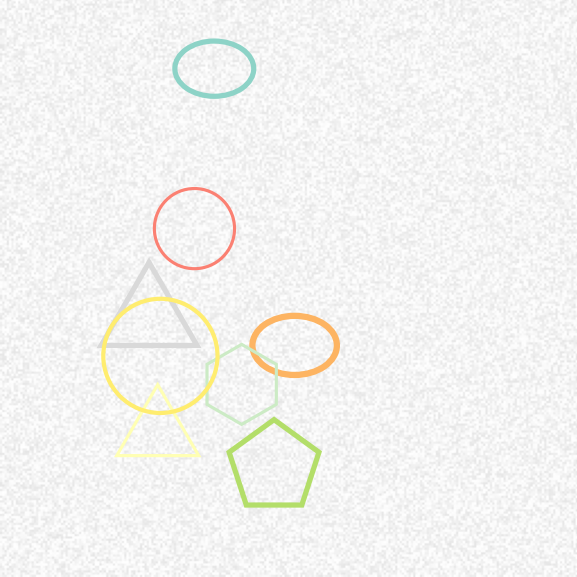[{"shape": "oval", "thickness": 2.5, "radius": 0.34, "center": [0.371, 0.88]}, {"shape": "triangle", "thickness": 1.5, "radius": 0.41, "center": [0.273, 0.251]}, {"shape": "circle", "thickness": 1.5, "radius": 0.35, "center": [0.337, 0.603]}, {"shape": "oval", "thickness": 3, "radius": 0.37, "center": [0.51, 0.401]}, {"shape": "pentagon", "thickness": 2.5, "radius": 0.41, "center": [0.475, 0.191]}, {"shape": "triangle", "thickness": 2.5, "radius": 0.48, "center": [0.258, 0.449]}, {"shape": "hexagon", "thickness": 1.5, "radius": 0.35, "center": [0.418, 0.334]}, {"shape": "circle", "thickness": 2, "radius": 0.49, "center": [0.278, 0.383]}]